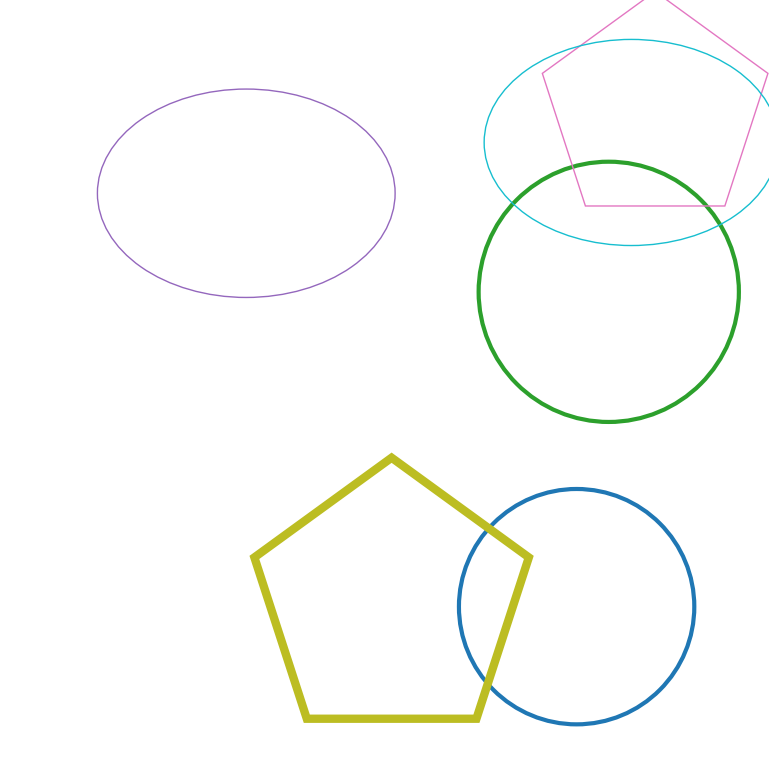[{"shape": "circle", "thickness": 1.5, "radius": 0.76, "center": [0.749, 0.212]}, {"shape": "circle", "thickness": 1.5, "radius": 0.84, "center": [0.791, 0.621]}, {"shape": "oval", "thickness": 0.5, "radius": 0.97, "center": [0.32, 0.749]}, {"shape": "pentagon", "thickness": 0.5, "radius": 0.77, "center": [0.851, 0.857]}, {"shape": "pentagon", "thickness": 3, "radius": 0.94, "center": [0.509, 0.218]}, {"shape": "oval", "thickness": 0.5, "radius": 0.96, "center": [0.82, 0.815]}]